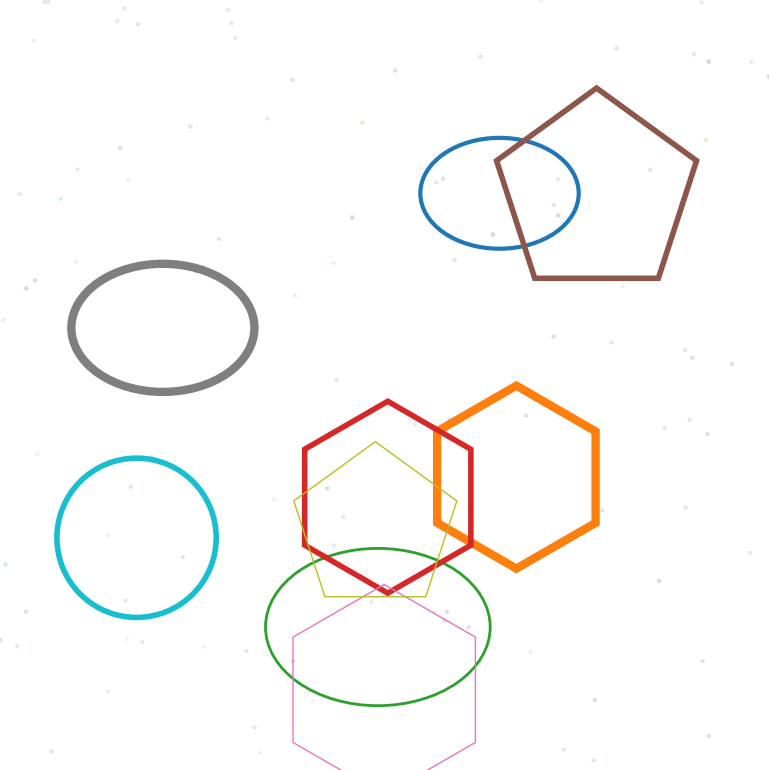[{"shape": "oval", "thickness": 1.5, "radius": 0.51, "center": [0.649, 0.749]}, {"shape": "hexagon", "thickness": 3, "radius": 0.59, "center": [0.671, 0.38]}, {"shape": "oval", "thickness": 1, "radius": 0.73, "center": [0.491, 0.186]}, {"shape": "hexagon", "thickness": 2, "radius": 0.62, "center": [0.504, 0.354]}, {"shape": "pentagon", "thickness": 2, "radius": 0.68, "center": [0.775, 0.749]}, {"shape": "hexagon", "thickness": 0.5, "radius": 0.68, "center": [0.499, 0.104]}, {"shape": "oval", "thickness": 3, "radius": 0.59, "center": [0.212, 0.574]}, {"shape": "pentagon", "thickness": 0.5, "radius": 0.56, "center": [0.487, 0.315]}, {"shape": "circle", "thickness": 2, "radius": 0.52, "center": [0.177, 0.302]}]